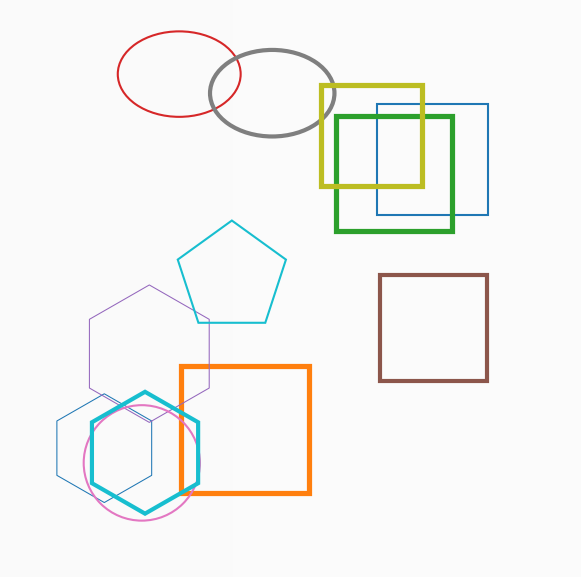[{"shape": "hexagon", "thickness": 0.5, "radius": 0.47, "center": [0.179, 0.223]}, {"shape": "square", "thickness": 1, "radius": 0.48, "center": [0.744, 0.723]}, {"shape": "square", "thickness": 2.5, "radius": 0.55, "center": [0.422, 0.256]}, {"shape": "square", "thickness": 2.5, "radius": 0.5, "center": [0.678, 0.699]}, {"shape": "oval", "thickness": 1, "radius": 0.53, "center": [0.308, 0.871]}, {"shape": "hexagon", "thickness": 0.5, "radius": 0.59, "center": [0.257, 0.387]}, {"shape": "square", "thickness": 2, "radius": 0.46, "center": [0.746, 0.431]}, {"shape": "circle", "thickness": 1, "radius": 0.5, "center": [0.244, 0.198]}, {"shape": "oval", "thickness": 2, "radius": 0.54, "center": [0.468, 0.838]}, {"shape": "square", "thickness": 2.5, "radius": 0.44, "center": [0.639, 0.765]}, {"shape": "pentagon", "thickness": 1, "radius": 0.49, "center": [0.399, 0.519]}, {"shape": "hexagon", "thickness": 2, "radius": 0.53, "center": [0.25, 0.215]}]